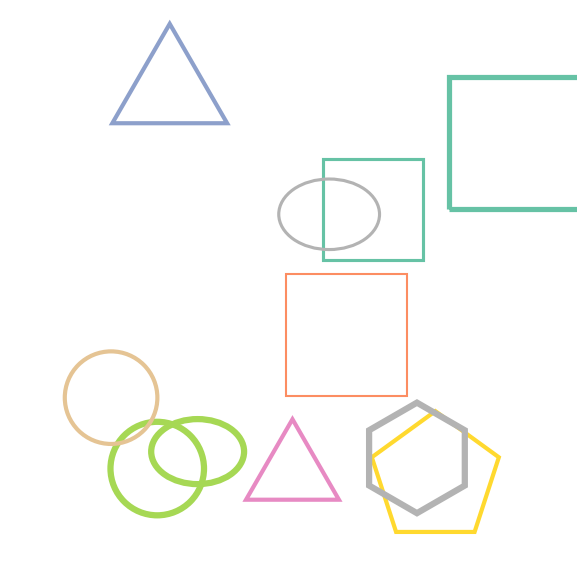[{"shape": "square", "thickness": 2.5, "radius": 0.57, "center": [0.892, 0.751]}, {"shape": "square", "thickness": 1.5, "radius": 0.44, "center": [0.646, 0.636]}, {"shape": "square", "thickness": 1, "radius": 0.53, "center": [0.6, 0.419]}, {"shape": "triangle", "thickness": 2, "radius": 0.57, "center": [0.294, 0.843]}, {"shape": "triangle", "thickness": 2, "radius": 0.46, "center": [0.506, 0.18]}, {"shape": "circle", "thickness": 3, "radius": 0.4, "center": [0.272, 0.188]}, {"shape": "oval", "thickness": 3, "radius": 0.4, "center": [0.342, 0.217]}, {"shape": "pentagon", "thickness": 2, "radius": 0.58, "center": [0.754, 0.172]}, {"shape": "circle", "thickness": 2, "radius": 0.4, "center": [0.192, 0.311]}, {"shape": "oval", "thickness": 1.5, "radius": 0.44, "center": [0.57, 0.628]}, {"shape": "hexagon", "thickness": 3, "radius": 0.48, "center": [0.722, 0.206]}]